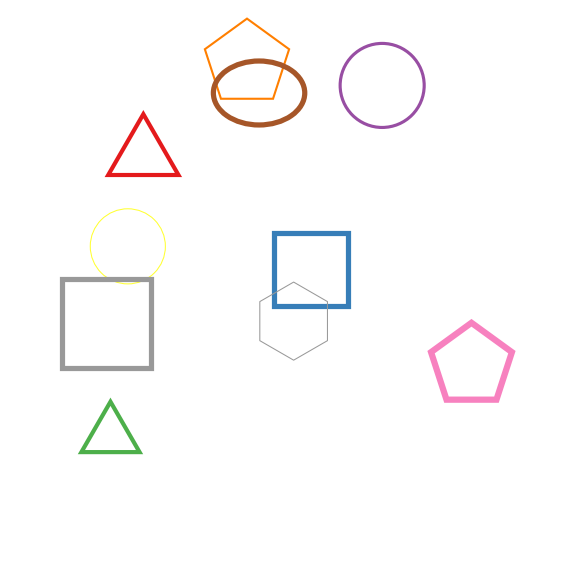[{"shape": "triangle", "thickness": 2, "radius": 0.35, "center": [0.248, 0.731]}, {"shape": "square", "thickness": 2.5, "radius": 0.32, "center": [0.539, 0.533]}, {"shape": "triangle", "thickness": 2, "radius": 0.29, "center": [0.191, 0.245]}, {"shape": "circle", "thickness": 1.5, "radius": 0.36, "center": [0.662, 0.851]}, {"shape": "pentagon", "thickness": 1, "radius": 0.38, "center": [0.428, 0.89]}, {"shape": "circle", "thickness": 0.5, "radius": 0.33, "center": [0.221, 0.573]}, {"shape": "oval", "thickness": 2.5, "radius": 0.4, "center": [0.449, 0.838]}, {"shape": "pentagon", "thickness": 3, "radius": 0.37, "center": [0.816, 0.367]}, {"shape": "square", "thickness": 2.5, "radius": 0.38, "center": [0.184, 0.439]}, {"shape": "hexagon", "thickness": 0.5, "radius": 0.34, "center": [0.508, 0.443]}]